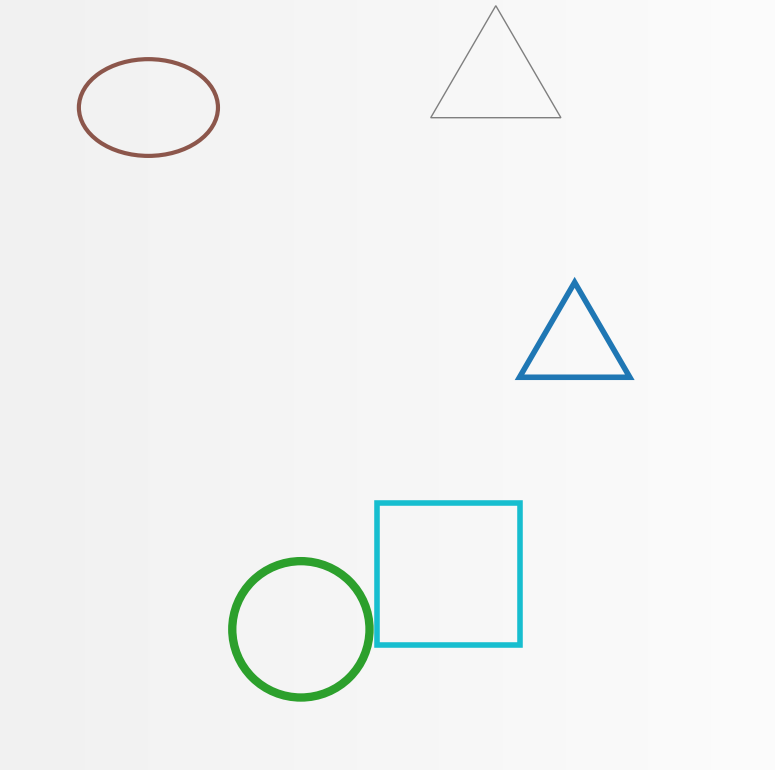[{"shape": "triangle", "thickness": 2, "radius": 0.41, "center": [0.741, 0.551]}, {"shape": "circle", "thickness": 3, "radius": 0.44, "center": [0.388, 0.183]}, {"shape": "oval", "thickness": 1.5, "radius": 0.45, "center": [0.192, 0.86]}, {"shape": "triangle", "thickness": 0.5, "radius": 0.48, "center": [0.64, 0.896]}, {"shape": "square", "thickness": 2, "radius": 0.46, "center": [0.579, 0.255]}]